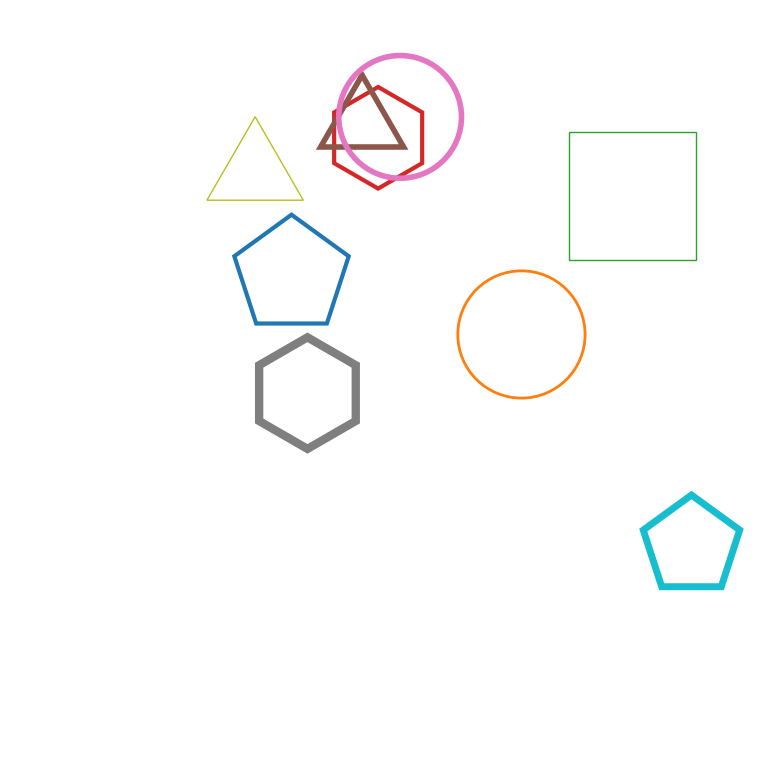[{"shape": "pentagon", "thickness": 1.5, "radius": 0.39, "center": [0.379, 0.643]}, {"shape": "circle", "thickness": 1, "radius": 0.41, "center": [0.677, 0.566]}, {"shape": "square", "thickness": 0.5, "radius": 0.41, "center": [0.822, 0.746]}, {"shape": "hexagon", "thickness": 1.5, "radius": 0.33, "center": [0.491, 0.821]}, {"shape": "triangle", "thickness": 2, "radius": 0.31, "center": [0.47, 0.84]}, {"shape": "circle", "thickness": 2, "radius": 0.4, "center": [0.52, 0.848]}, {"shape": "hexagon", "thickness": 3, "radius": 0.36, "center": [0.399, 0.489]}, {"shape": "triangle", "thickness": 0.5, "radius": 0.36, "center": [0.331, 0.776]}, {"shape": "pentagon", "thickness": 2.5, "radius": 0.33, "center": [0.898, 0.291]}]